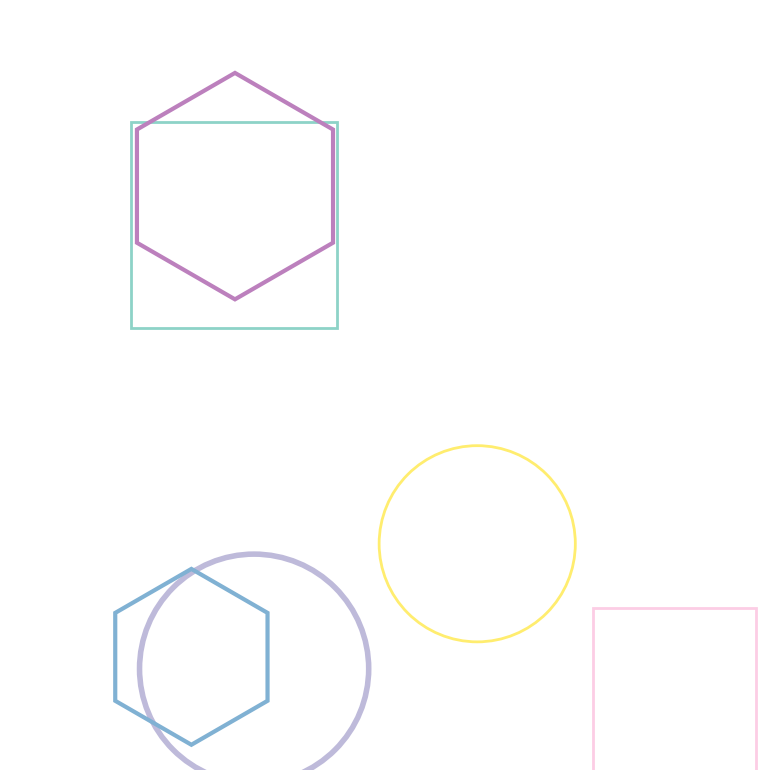[{"shape": "square", "thickness": 1, "radius": 0.67, "center": [0.304, 0.708]}, {"shape": "circle", "thickness": 2, "radius": 0.74, "center": [0.33, 0.132]}, {"shape": "hexagon", "thickness": 1.5, "radius": 0.57, "center": [0.249, 0.147]}, {"shape": "square", "thickness": 1, "radius": 0.53, "center": [0.876, 0.104]}, {"shape": "hexagon", "thickness": 1.5, "radius": 0.74, "center": [0.305, 0.758]}, {"shape": "circle", "thickness": 1, "radius": 0.64, "center": [0.62, 0.294]}]